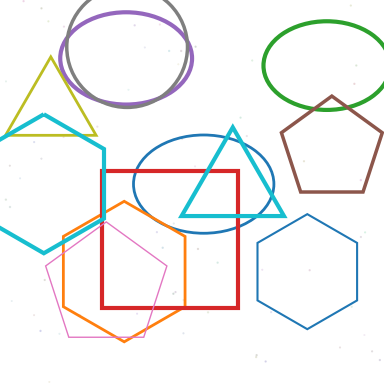[{"shape": "oval", "thickness": 2, "radius": 0.91, "center": [0.529, 0.522]}, {"shape": "hexagon", "thickness": 1.5, "radius": 0.75, "center": [0.798, 0.294]}, {"shape": "hexagon", "thickness": 2, "radius": 0.91, "center": [0.323, 0.295]}, {"shape": "oval", "thickness": 3, "radius": 0.82, "center": [0.849, 0.83]}, {"shape": "square", "thickness": 3, "radius": 0.88, "center": [0.441, 0.378]}, {"shape": "oval", "thickness": 3, "radius": 0.86, "center": [0.328, 0.848]}, {"shape": "pentagon", "thickness": 2.5, "radius": 0.69, "center": [0.862, 0.613]}, {"shape": "pentagon", "thickness": 1, "radius": 0.83, "center": [0.276, 0.258]}, {"shape": "circle", "thickness": 2.5, "radius": 0.78, "center": [0.33, 0.878]}, {"shape": "triangle", "thickness": 2, "radius": 0.68, "center": [0.132, 0.716]}, {"shape": "hexagon", "thickness": 3, "radius": 0.9, "center": [0.114, 0.523]}, {"shape": "triangle", "thickness": 3, "radius": 0.77, "center": [0.605, 0.516]}]